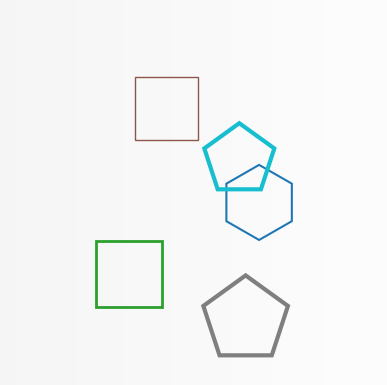[{"shape": "hexagon", "thickness": 1.5, "radius": 0.49, "center": [0.669, 0.474]}, {"shape": "square", "thickness": 2, "radius": 0.43, "center": [0.333, 0.289]}, {"shape": "square", "thickness": 1, "radius": 0.41, "center": [0.429, 0.718]}, {"shape": "pentagon", "thickness": 3, "radius": 0.57, "center": [0.634, 0.17]}, {"shape": "pentagon", "thickness": 3, "radius": 0.47, "center": [0.618, 0.585]}]